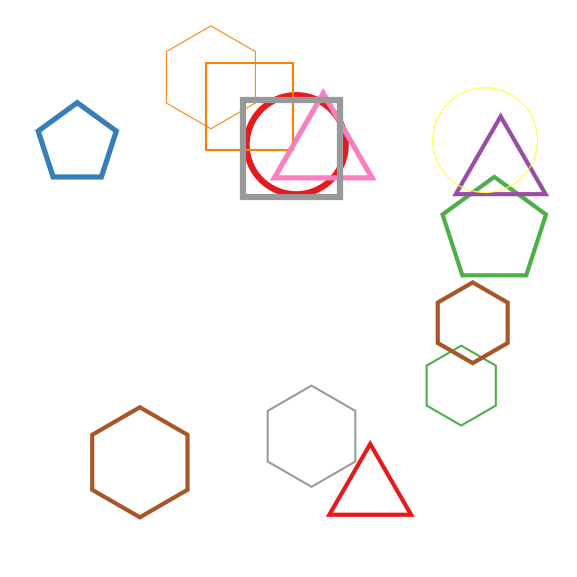[{"shape": "triangle", "thickness": 2, "radius": 0.41, "center": [0.641, 0.149]}, {"shape": "circle", "thickness": 3, "radius": 0.43, "center": [0.513, 0.748]}, {"shape": "pentagon", "thickness": 2.5, "radius": 0.36, "center": [0.134, 0.75]}, {"shape": "hexagon", "thickness": 1, "radius": 0.35, "center": [0.799, 0.331]}, {"shape": "pentagon", "thickness": 2, "radius": 0.47, "center": [0.856, 0.599]}, {"shape": "triangle", "thickness": 2, "radius": 0.45, "center": [0.867, 0.708]}, {"shape": "hexagon", "thickness": 0.5, "radius": 0.45, "center": [0.365, 0.865]}, {"shape": "square", "thickness": 1, "radius": 0.38, "center": [0.432, 0.815]}, {"shape": "circle", "thickness": 0.5, "radius": 0.45, "center": [0.84, 0.756]}, {"shape": "hexagon", "thickness": 2, "radius": 0.35, "center": [0.819, 0.44]}, {"shape": "hexagon", "thickness": 2, "radius": 0.48, "center": [0.242, 0.199]}, {"shape": "triangle", "thickness": 2.5, "radius": 0.49, "center": [0.56, 0.74]}, {"shape": "hexagon", "thickness": 1, "radius": 0.44, "center": [0.539, 0.244]}, {"shape": "square", "thickness": 3, "radius": 0.42, "center": [0.505, 0.743]}]